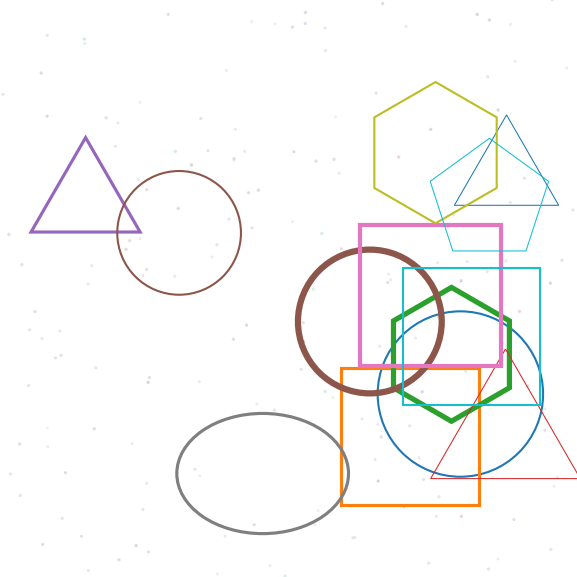[{"shape": "circle", "thickness": 1, "radius": 0.72, "center": [0.797, 0.317]}, {"shape": "triangle", "thickness": 0.5, "radius": 0.52, "center": [0.877, 0.696]}, {"shape": "square", "thickness": 1.5, "radius": 0.6, "center": [0.71, 0.243]}, {"shape": "hexagon", "thickness": 2.5, "radius": 0.58, "center": [0.782, 0.386]}, {"shape": "triangle", "thickness": 0.5, "radius": 0.75, "center": [0.875, 0.245]}, {"shape": "triangle", "thickness": 1.5, "radius": 0.55, "center": [0.148, 0.652]}, {"shape": "circle", "thickness": 1, "radius": 0.54, "center": [0.31, 0.596]}, {"shape": "circle", "thickness": 3, "radius": 0.62, "center": [0.64, 0.442]}, {"shape": "square", "thickness": 2, "radius": 0.61, "center": [0.745, 0.487]}, {"shape": "oval", "thickness": 1.5, "radius": 0.74, "center": [0.455, 0.179]}, {"shape": "hexagon", "thickness": 1, "radius": 0.61, "center": [0.754, 0.735]}, {"shape": "pentagon", "thickness": 0.5, "radius": 0.54, "center": [0.847, 0.652]}, {"shape": "square", "thickness": 1, "radius": 0.59, "center": [0.816, 0.417]}]